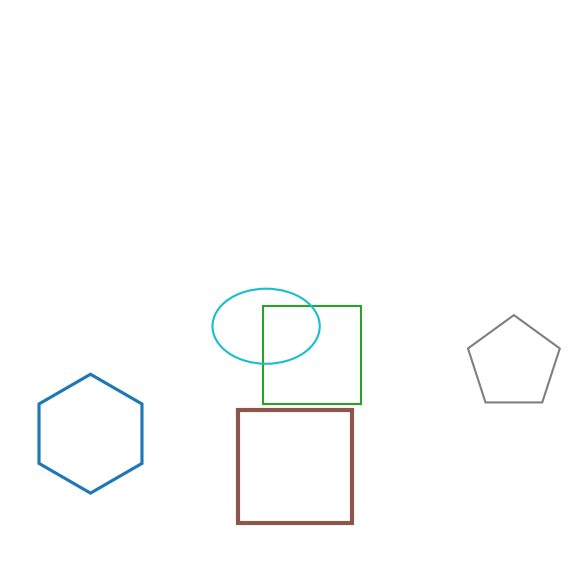[{"shape": "hexagon", "thickness": 1.5, "radius": 0.51, "center": [0.157, 0.248]}, {"shape": "square", "thickness": 1, "radius": 0.43, "center": [0.541, 0.384]}, {"shape": "square", "thickness": 2, "radius": 0.49, "center": [0.511, 0.191]}, {"shape": "pentagon", "thickness": 1, "radius": 0.42, "center": [0.89, 0.37]}, {"shape": "oval", "thickness": 1, "radius": 0.46, "center": [0.461, 0.434]}]